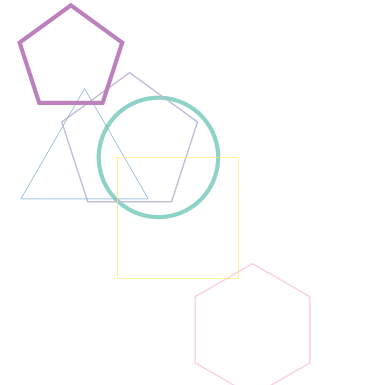[{"shape": "circle", "thickness": 3, "radius": 0.78, "center": [0.412, 0.591]}, {"shape": "pentagon", "thickness": 1, "radius": 0.93, "center": [0.337, 0.626]}, {"shape": "triangle", "thickness": 0.5, "radius": 0.96, "center": [0.22, 0.579]}, {"shape": "hexagon", "thickness": 1, "radius": 0.86, "center": [0.656, 0.143]}, {"shape": "pentagon", "thickness": 3, "radius": 0.7, "center": [0.184, 0.846]}, {"shape": "square", "thickness": 0.5, "radius": 0.79, "center": [0.462, 0.435]}]